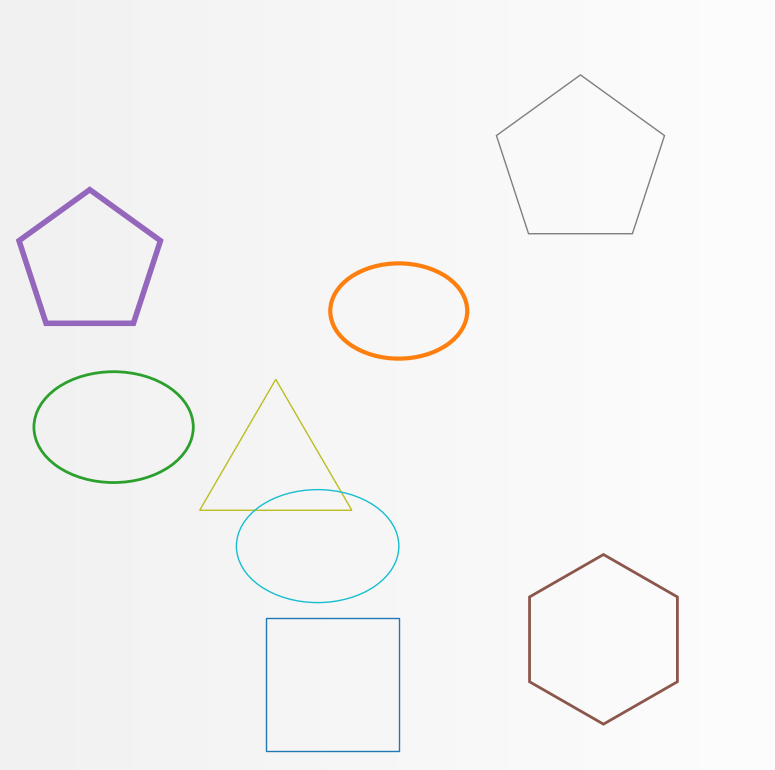[{"shape": "square", "thickness": 0.5, "radius": 0.43, "center": [0.429, 0.111]}, {"shape": "oval", "thickness": 1.5, "radius": 0.44, "center": [0.515, 0.596]}, {"shape": "oval", "thickness": 1, "radius": 0.51, "center": [0.147, 0.445]}, {"shape": "pentagon", "thickness": 2, "radius": 0.48, "center": [0.116, 0.658]}, {"shape": "hexagon", "thickness": 1, "radius": 0.55, "center": [0.779, 0.17]}, {"shape": "pentagon", "thickness": 0.5, "radius": 0.57, "center": [0.749, 0.789]}, {"shape": "triangle", "thickness": 0.5, "radius": 0.57, "center": [0.356, 0.394]}, {"shape": "oval", "thickness": 0.5, "radius": 0.52, "center": [0.41, 0.291]}]